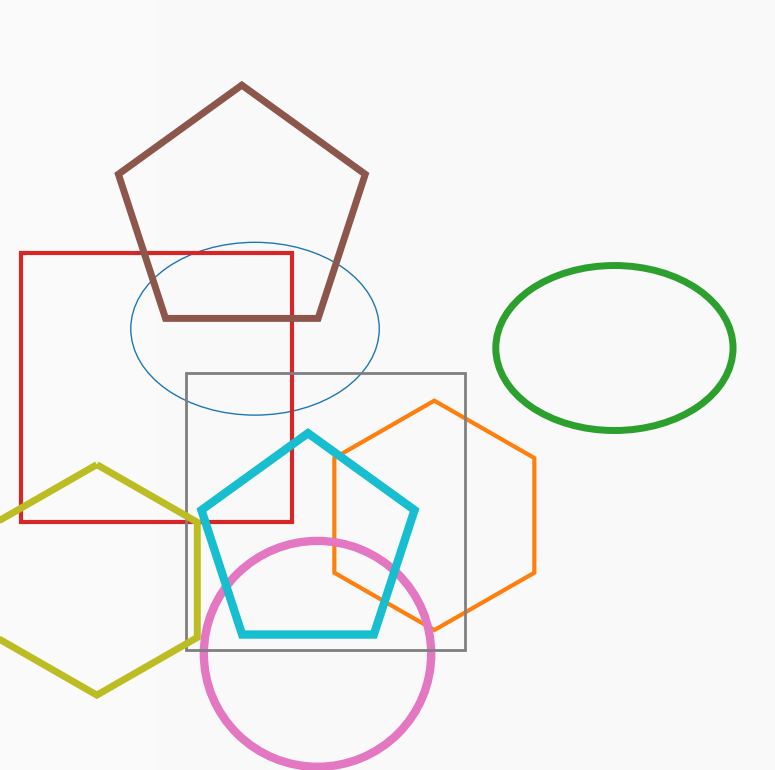[{"shape": "oval", "thickness": 0.5, "radius": 0.8, "center": [0.329, 0.573]}, {"shape": "hexagon", "thickness": 1.5, "radius": 0.74, "center": [0.56, 0.331]}, {"shape": "oval", "thickness": 2.5, "radius": 0.77, "center": [0.793, 0.548]}, {"shape": "square", "thickness": 1.5, "radius": 0.88, "center": [0.202, 0.497]}, {"shape": "pentagon", "thickness": 2.5, "radius": 0.84, "center": [0.312, 0.722]}, {"shape": "circle", "thickness": 3, "radius": 0.73, "center": [0.41, 0.151]}, {"shape": "square", "thickness": 1, "radius": 0.9, "center": [0.42, 0.336]}, {"shape": "hexagon", "thickness": 2.5, "radius": 0.75, "center": [0.125, 0.247]}, {"shape": "pentagon", "thickness": 3, "radius": 0.72, "center": [0.397, 0.293]}]